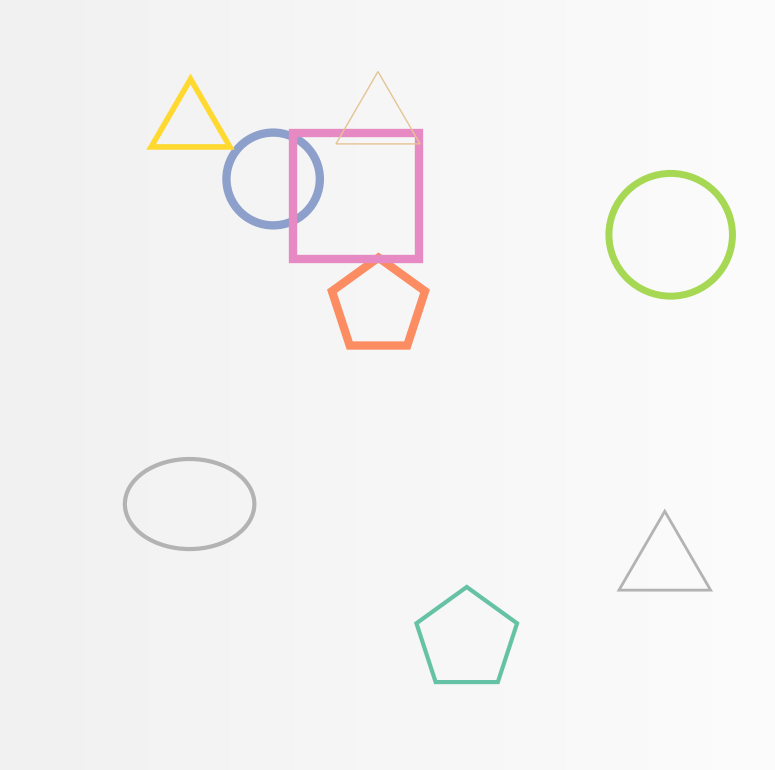[{"shape": "pentagon", "thickness": 1.5, "radius": 0.34, "center": [0.602, 0.169]}, {"shape": "pentagon", "thickness": 3, "radius": 0.32, "center": [0.488, 0.602]}, {"shape": "circle", "thickness": 3, "radius": 0.3, "center": [0.352, 0.768]}, {"shape": "square", "thickness": 3, "radius": 0.41, "center": [0.46, 0.746]}, {"shape": "circle", "thickness": 2.5, "radius": 0.4, "center": [0.865, 0.695]}, {"shape": "triangle", "thickness": 2, "radius": 0.29, "center": [0.246, 0.839]}, {"shape": "triangle", "thickness": 0.5, "radius": 0.31, "center": [0.488, 0.844]}, {"shape": "triangle", "thickness": 1, "radius": 0.34, "center": [0.858, 0.268]}, {"shape": "oval", "thickness": 1.5, "radius": 0.42, "center": [0.245, 0.345]}]